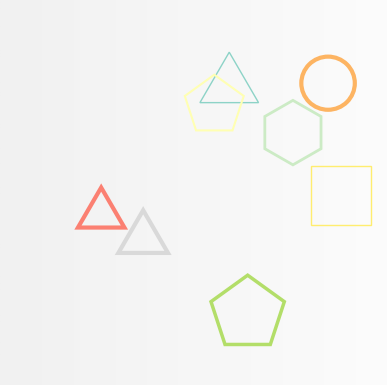[{"shape": "triangle", "thickness": 1, "radius": 0.44, "center": [0.592, 0.777]}, {"shape": "pentagon", "thickness": 1.5, "radius": 0.4, "center": [0.553, 0.726]}, {"shape": "triangle", "thickness": 3, "radius": 0.35, "center": [0.261, 0.444]}, {"shape": "circle", "thickness": 3, "radius": 0.35, "center": [0.847, 0.784]}, {"shape": "pentagon", "thickness": 2.5, "radius": 0.5, "center": [0.639, 0.186]}, {"shape": "triangle", "thickness": 3, "radius": 0.37, "center": [0.369, 0.38]}, {"shape": "hexagon", "thickness": 2, "radius": 0.42, "center": [0.756, 0.656]}, {"shape": "square", "thickness": 1, "radius": 0.38, "center": [0.88, 0.492]}]